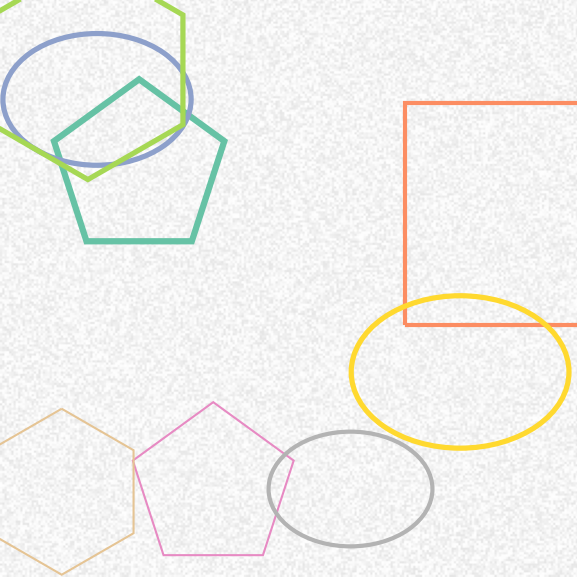[{"shape": "pentagon", "thickness": 3, "radius": 0.78, "center": [0.241, 0.707]}, {"shape": "square", "thickness": 2, "radius": 0.96, "center": [0.892, 0.628]}, {"shape": "oval", "thickness": 2.5, "radius": 0.81, "center": [0.168, 0.827]}, {"shape": "pentagon", "thickness": 1, "radius": 0.73, "center": [0.369, 0.156]}, {"shape": "hexagon", "thickness": 2.5, "radius": 0.95, "center": [0.152, 0.878]}, {"shape": "oval", "thickness": 2.5, "radius": 0.94, "center": [0.797, 0.355]}, {"shape": "hexagon", "thickness": 1, "radius": 0.72, "center": [0.107, 0.148]}, {"shape": "oval", "thickness": 2, "radius": 0.71, "center": [0.607, 0.152]}]